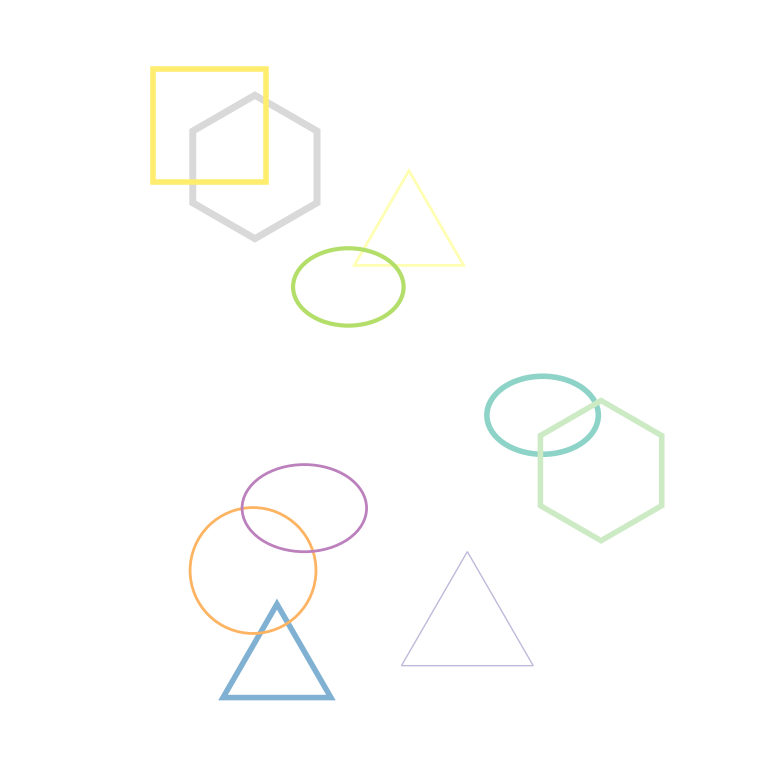[{"shape": "oval", "thickness": 2, "radius": 0.36, "center": [0.705, 0.461]}, {"shape": "triangle", "thickness": 1, "radius": 0.41, "center": [0.531, 0.696]}, {"shape": "triangle", "thickness": 0.5, "radius": 0.49, "center": [0.607, 0.185]}, {"shape": "triangle", "thickness": 2, "radius": 0.4, "center": [0.36, 0.135]}, {"shape": "circle", "thickness": 1, "radius": 0.41, "center": [0.329, 0.259]}, {"shape": "oval", "thickness": 1.5, "radius": 0.36, "center": [0.452, 0.627]}, {"shape": "hexagon", "thickness": 2.5, "radius": 0.47, "center": [0.331, 0.783]}, {"shape": "oval", "thickness": 1, "radius": 0.4, "center": [0.395, 0.34]}, {"shape": "hexagon", "thickness": 2, "radius": 0.45, "center": [0.781, 0.389]}, {"shape": "square", "thickness": 2, "radius": 0.37, "center": [0.272, 0.837]}]